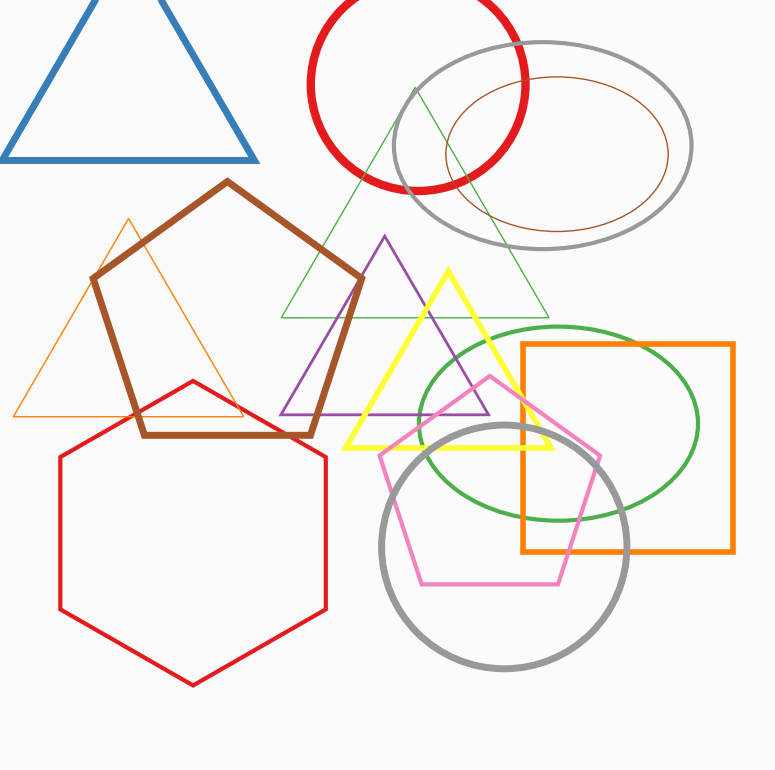[{"shape": "circle", "thickness": 3, "radius": 0.69, "center": [0.54, 0.89]}, {"shape": "hexagon", "thickness": 1.5, "radius": 0.99, "center": [0.249, 0.308]}, {"shape": "triangle", "thickness": 2.5, "radius": 0.94, "center": [0.166, 0.886]}, {"shape": "triangle", "thickness": 0.5, "radius": 1.0, "center": [0.536, 0.687]}, {"shape": "oval", "thickness": 1.5, "radius": 0.9, "center": [0.721, 0.45]}, {"shape": "triangle", "thickness": 1, "radius": 0.77, "center": [0.496, 0.539]}, {"shape": "triangle", "thickness": 0.5, "radius": 0.86, "center": [0.166, 0.545]}, {"shape": "square", "thickness": 2, "radius": 0.68, "center": [0.81, 0.418]}, {"shape": "triangle", "thickness": 2, "radius": 0.77, "center": [0.578, 0.495]}, {"shape": "pentagon", "thickness": 2.5, "radius": 0.91, "center": [0.293, 0.582]}, {"shape": "oval", "thickness": 0.5, "radius": 0.72, "center": [0.719, 0.8]}, {"shape": "pentagon", "thickness": 1.5, "radius": 0.75, "center": [0.632, 0.362]}, {"shape": "oval", "thickness": 1.5, "radius": 0.96, "center": [0.7, 0.811]}, {"shape": "circle", "thickness": 2.5, "radius": 0.79, "center": [0.651, 0.29]}]